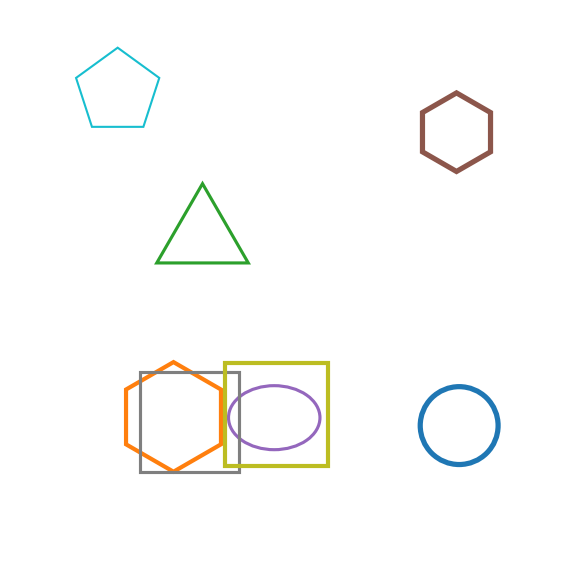[{"shape": "circle", "thickness": 2.5, "radius": 0.34, "center": [0.795, 0.262]}, {"shape": "hexagon", "thickness": 2, "radius": 0.47, "center": [0.3, 0.277]}, {"shape": "triangle", "thickness": 1.5, "radius": 0.46, "center": [0.351, 0.59]}, {"shape": "oval", "thickness": 1.5, "radius": 0.4, "center": [0.475, 0.276]}, {"shape": "hexagon", "thickness": 2.5, "radius": 0.34, "center": [0.79, 0.77]}, {"shape": "square", "thickness": 1.5, "radius": 0.43, "center": [0.328, 0.268]}, {"shape": "square", "thickness": 2, "radius": 0.45, "center": [0.478, 0.281]}, {"shape": "pentagon", "thickness": 1, "radius": 0.38, "center": [0.204, 0.841]}]